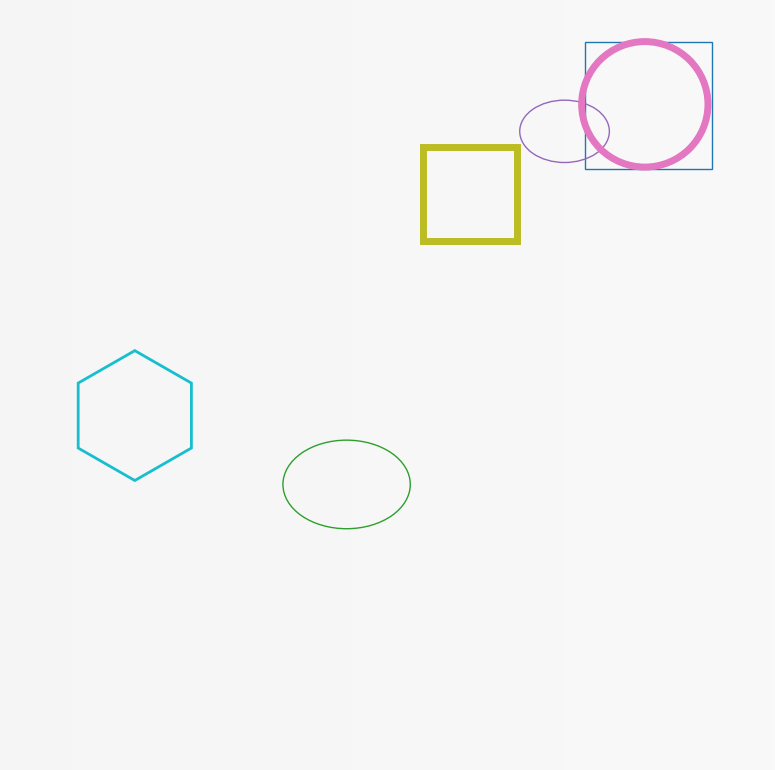[{"shape": "square", "thickness": 0.5, "radius": 0.41, "center": [0.837, 0.863]}, {"shape": "oval", "thickness": 0.5, "radius": 0.41, "center": [0.447, 0.371]}, {"shape": "oval", "thickness": 0.5, "radius": 0.29, "center": [0.728, 0.829]}, {"shape": "circle", "thickness": 2.5, "radius": 0.41, "center": [0.832, 0.864]}, {"shape": "square", "thickness": 2.5, "radius": 0.3, "center": [0.607, 0.748]}, {"shape": "hexagon", "thickness": 1, "radius": 0.42, "center": [0.174, 0.46]}]